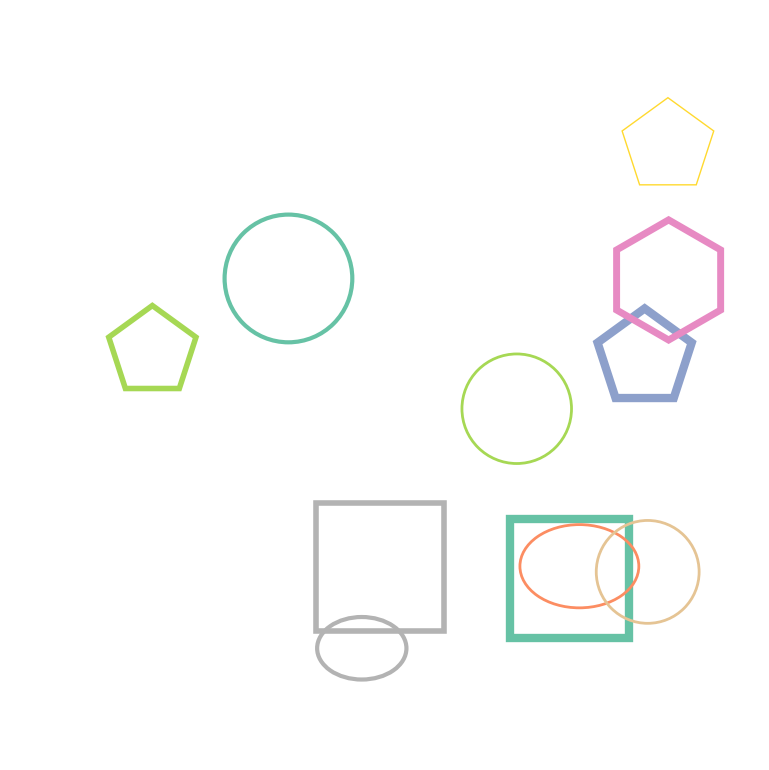[{"shape": "square", "thickness": 3, "radius": 0.39, "center": [0.74, 0.249]}, {"shape": "circle", "thickness": 1.5, "radius": 0.41, "center": [0.375, 0.638]}, {"shape": "oval", "thickness": 1, "radius": 0.39, "center": [0.752, 0.265]}, {"shape": "pentagon", "thickness": 3, "radius": 0.32, "center": [0.837, 0.535]}, {"shape": "hexagon", "thickness": 2.5, "radius": 0.39, "center": [0.868, 0.636]}, {"shape": "pentagon", "thickness": 2, "radius": 0.3, "center": [0.198, 0.544]}, {"shape": "circle", "thickness": 1, "radius": 0.36, "center": [0.671, 0.469]}, {"shape": "pentagon", "thickness": 0.5, "radius": 0.31, "center": [0.867, 0.811]}, {"shape": "circle", "thickness": 1, "radius": 0.33, "center": [0.841, 0.257]}, {"shape": "oval", "thickness": 1.5, "radius": 0.29, "center": [0.47, 0.158]}, {"shape": "square", "thickness": 2, "radius": 0.42, "center": [0.493, 0.264]}]